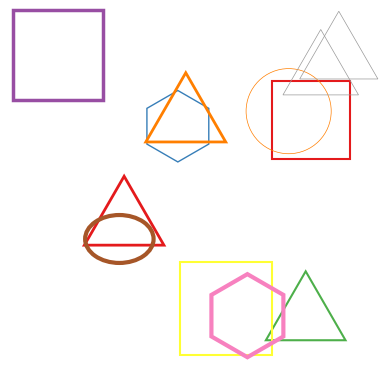[{"shape": "square", "thickness": 1.5, "radius": 0.51, "center": [0.808, 0.688]}, {"shape": "triangle", "thickness": 2, "radius": 0.6, "center": [0.322, 0.423]}, {"shape": "hexagon", "thickness": 1, "radius": 0.46, "center": [0.462, 0.672]}, {"shape": "triangle", "thickness": 1.5, "radius": 0.6, "center": [0.794, 0.176]}, {"shape": "square", "thickness": 2.5, "radius": 0.59, "center": [0.151, 0.857]}, {"shape": "triangle", "thickness": 2, "radius": 0.6, "center": [0.483, 0.691]}, {"shape": "circle", "thickness": 0.5, "radius": 0.55, "center": [0.75, 0.711]}, {"shape": "square", "thickness": 1.5, "radius": 0.6, "center": [0.588, 0.198]}, {"shape": "oval", "thickness": 3, "radius": 0.44, "center": [0.31, 0.379]}, {"shape": "hexagon", "thickness": 3, "radius": 0.54, "center": [0.643, 0.18]}, {"shape": "triangle", "thickness": 0.5, "radius": 0.57, "center": [0.833, 0.81]}, {"shape": "triangle", "thickness": 0.5, "radius": 0.59, "center": [0.88, 0.854]}]